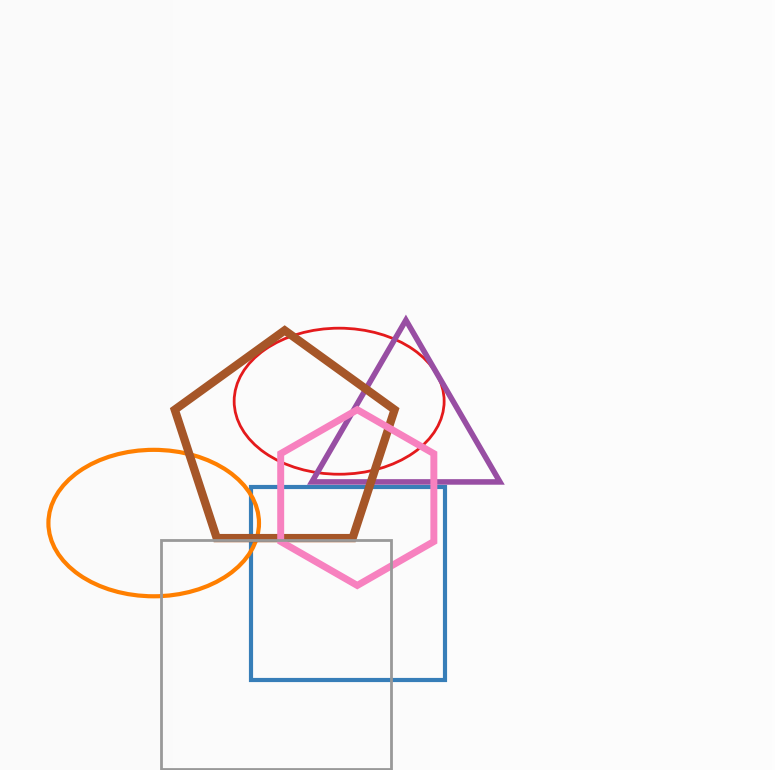[{"shape": "oval", "thickness": 1, "radius": 0.68, "center": [0.438, 0.479]}, {"shape": "square", "thickness": 1.5, "radius": 0.63, "center": [0.449, 0.242]}, {"shape": "triangle", "thickness": 2, "radius": 0.7, "center": [0.524, 0.444]}, {"shape": "oval", "thickness": 1.5, "radius": 0.68, "center": [0.198, 0.321]}, {"shape": "pentagon", "thickness": 3, "radius": 0.75, "center": [0.367, 0.422]}, {"shape": "hexagon", "thickness": 2.5, "radius": 0.57, "center": [0.461, 0.354]}, {"shape": "square", "thickness": 1, "radius": 0.74, "center": [0.356, 0.15]}]